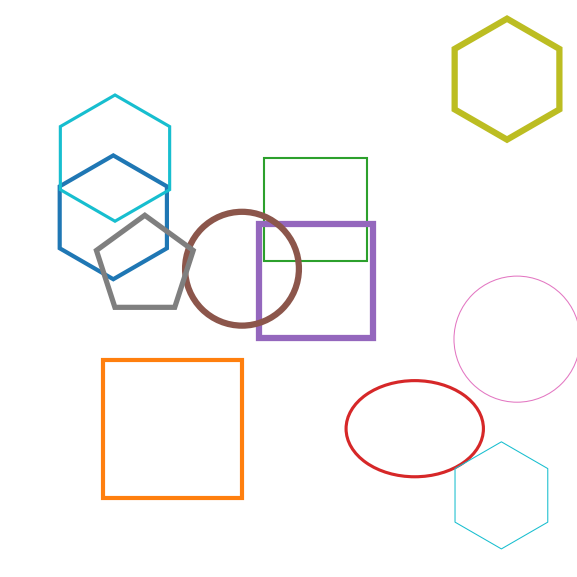[{"shape": "hexagon", "thickness": 2, "radius": 0.54, "center": [0.196, 0.623]}, {"shape": "square", "thickness": 2, "radius": 0.6, "center": [0.298, 0.257]}, {"shape": "square", "thickness": 1, "radius": 0.45, "center": [0.546, 0.637]}, {"shape": "oval", "thickness": 1.5, "radius": 0.59, "center": [0.718, 0.257]}, {"shape": "square", "thickness": 3, "radius": 0.49, "center": [0.547, 0.513]}, {"shape": "circle", "thickness": 3, "radius": 0.49, "center": [0.419, 0.534]}, {"shape": "circle", "thickness": 0.5, "radius": 0.55, "center": [0.895, 0.412]}, {"shape": "pentagon", "thickness": 2.5, "radius": 0.44, "center": [0.251, 0.538]}, {"shape": "hexagon", "thickness": 3, "radius": 0.52, "center": [0.878, 0.862]}, {"shape": "hexagon", "thickness": 0.5, "radius": 0.46, "center": [0.868, 0.141]}, {"shape": "hexagon", "thickness": 1.5, "radius": 0.55, "center": [0.199, 0.725]}]